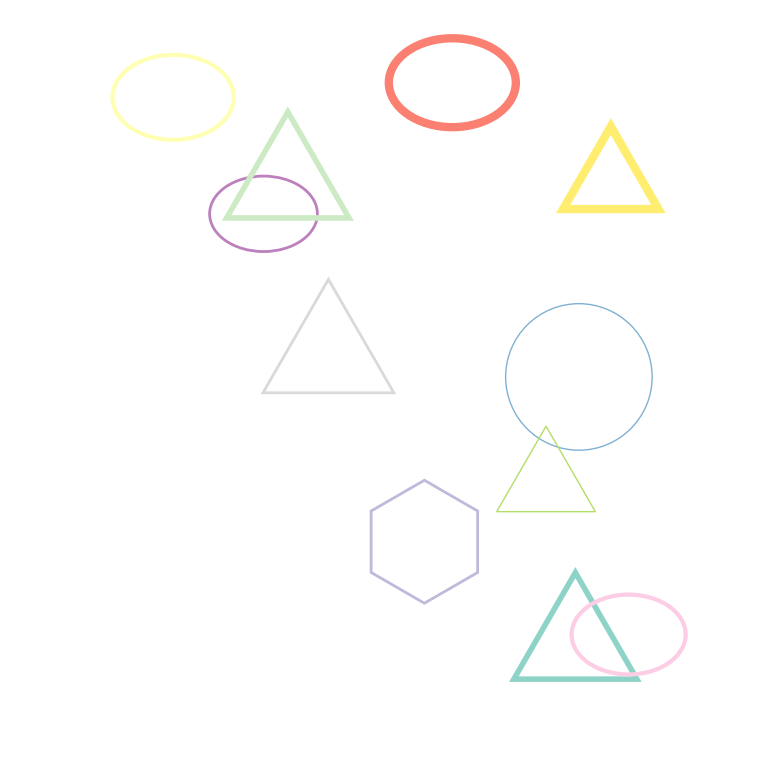[{"shape": "triangle", "thickness": 2, "radius": 0.46, "center": [0.747, 0.164]}, {"shape": "oval", "thickness": 1.5, "radius": 0.39, "center": [0.225, 0.874]}, {"shape": "hexagon", "thickness": 1, "radius": 0.4, "center": [0.551, 0.296]}, {"shape": "oval", "thickness": 3, "radius": 0.41, "center": [0.587, 0.893]}, {"shape": "circle", "thickness": 0.5, "radius": 0.48, "center": [0.752, 0.51]}, {"shape": "triangle", "thickness": 0.5, "radius": 0.37, "center": [0.709, 0.372]}, {"shape": "oval", "thickness": 1.5, "radius": 0.37, "center": [0.816, 0.176]}, {"shape": "triangle", "thickness": 1, "radius": 0.49, "center": [0.427, 0.539]}, {"shape": "oval", "thickness": 1, "radius": 0.35, "center": [0.342, 0.722]}, {"shape": "triangle", "thickness": 2, "radius": 0.46, "center": [0.374, 0.763]}, {"shape": "triangle", "thickness": 3, "radius": 0.36, "center": [0.793, 0.764]}]